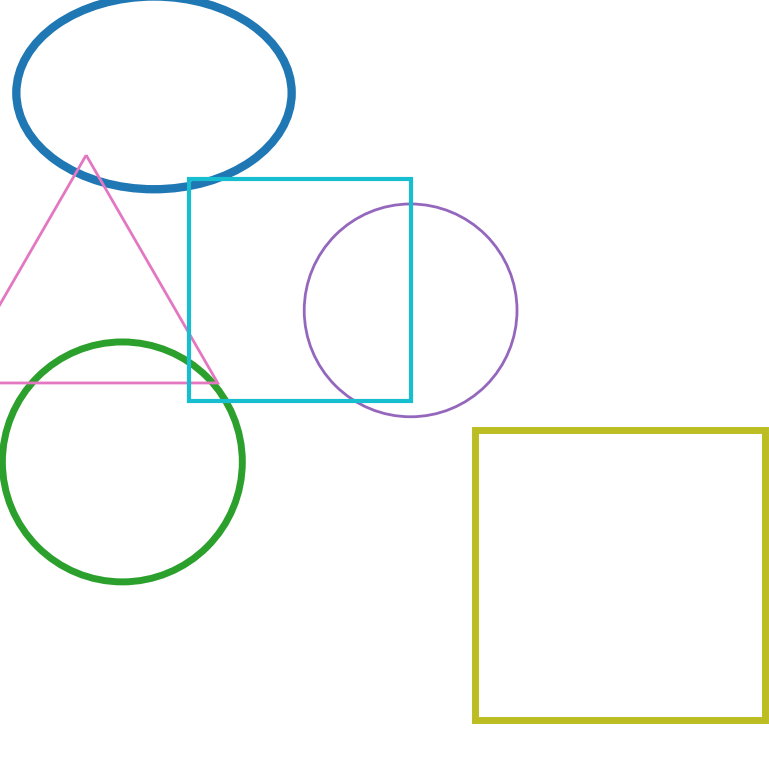[{"shape": "oval", "thickness": 3, "radius": 0.89, "center": [0.2, 0.879]}, {"shape": "circle", "thickness": 2.5, "radius": 0.78, "center": [0.159, 0.4]}, {"shape": "circle", "thickness": 1, "radius": 0.69, "center": [0.533, 0.597]}, {"shape": "triangle", "thickness": 1, "radius": 0.99, "center": [0.112, 0.601]}, {"shape": "square", "thickness": 2.5, "radius": 0.94, "center": [0.805, 0.254]}, {"shape": "square", "thickness": 1.5, "radius": 0.72, "center": [0.389, 0.624]}]